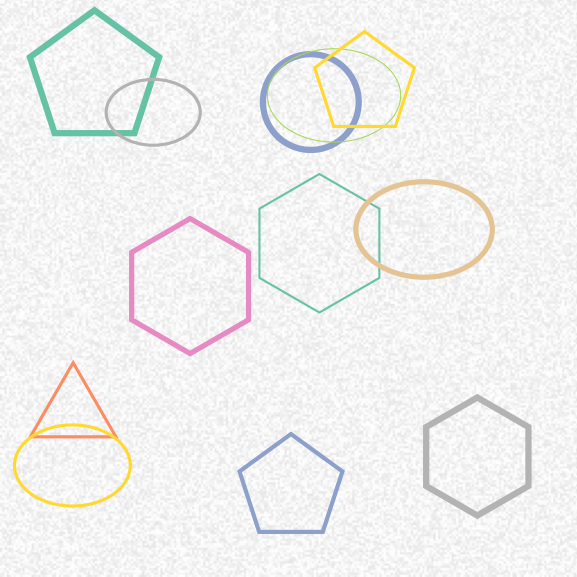[{"shape": "pentagon", "thickness": 3, "radius": 0.59, "center": [0.164, 0.864]}, {"shape": "hexagon", "thickness": 1, "radius": 0.6, "center": [0.553, 0.578]}, {"shape": "triangle", "thickness": 1.5, "radius": 0.43, "center": [0.127, 0.286]}, {"shape": "pentagon", "thickness": 2, "radius": 0.47, "center": [0.504, 0.154]}, {"shape": "circle", "thickness": 3, "radius": 0.41, "center": [0.538, 0.822]}, {"shape": "hexagon", "thickness": 2.5, "radius": 0.58, "center": [0.329, 0.504]}, {"shape": "oval", "thickness": 0.5, "radius": 0.58, "center": [0.578, 0.834]}, {"shape": "pentagon", "thickness": 1.5, "radius": 0.45, "center": [0.631, 0.854]}, {"shape": "oval", "thickness": 1.5, "radius": 0.5, "center": [0.125, 0.193]}, {"shape": "oval", "thickness": 2.5, "radius": 0.59, "center": [0.734, 0.602]}, {"shape": "oval", "thickness": 1.5, "radius": 0.41, "center": [0.265, 0.805]}, {"shape": "hexagon", "thickness": 3, "radius": 0.51, "center": [0.827, 0.209]}]